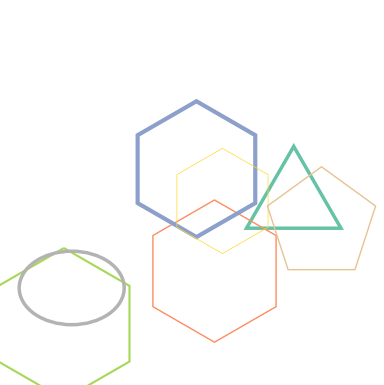[{"shape": "triangle", "thickness": 2.5, "radius": 0.71, "center": [0.763, 0.478]}, {"shape": "hexagon", "thickness": 1, "radius": 0.92, "center": [0.557, 0.296]}, {"shape": "hexagon", "thickness": 3, "radius": 0.88, "center": [0.51, 0.561]}, {"shape": "hexagon", "thickness": 1.5, "radius": 0.98, "center": [0.166, 0.159]}, {"shape": "hexagon", "thickness": 0.5, "radius": 0.68, "center": [0.578, 0.478]}, {"shape": "pentagon", "thickness": 1, "radius": 0.74, "center": [0.835, 0.419]}, {"shape": "oval", "thickness": 2.5, "radius": 0.68, "center": [0.186, 0.252]}]